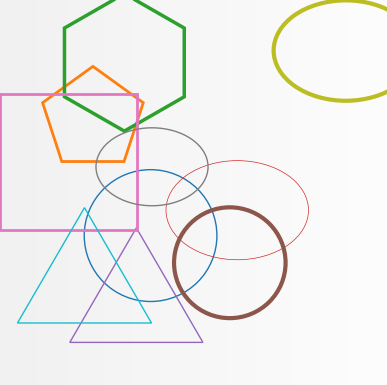[{"shape": "circle", "thickness": 1, "radius": 0.86, "center": [0.389, 0.388]}, {"shape": "pentagon", "thickness": 2, "radius": 0.68, "center": [0.24, 0.691]}, {"shape": "hexagon", "thickness": 2.5, "radius": 0.89, "center": [0.321, 0.838]}, {"shape": "oval", "thickness": 0.5, "radius": 0.92, "center": [0.612, 0.454]}, {"shape": "triangle", "thickness": 1, "radius": 0.99, "center": [0.352, 0.21]}, {"shape": "circle", "thickness": 3, "radius": 0.72, "center": [0.593, 0.318]}, {"shape": "square", "thickness": 2, "radius": 0.88, "center": [0.178, 0.579]}, {"shape": "oval", "thickness": 1, "radius": 0.72, "center": [0.392, 0.567]}, {"shape": "oval", "thickness": 3, "radius": 0.93, "center": [0.892, 0.869]}, {"shape": "triangle", "thickness": 1, "radius": 1.0, "center": [0.218, 0.261]}]